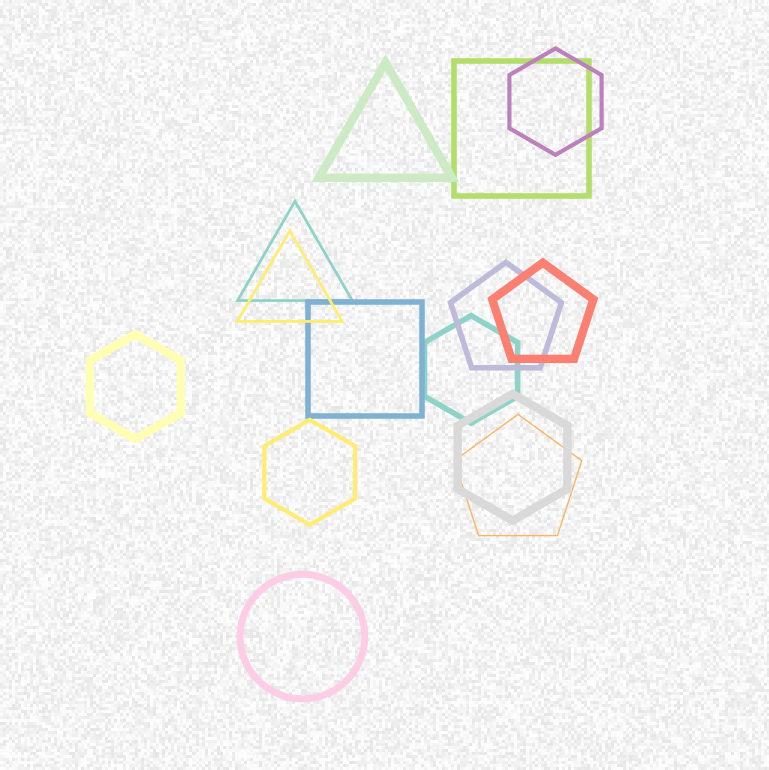[{"shape": "hexagon", "thickness": 2, "radius": 0.35, "center": [0.612, 0.52]}, {"shape": "triangle", "thickness": 1, "radius": 0.43, "center": [0.383, 0.653]}, {"shape": "hexagon", "thickness": 3, "radius": 0.34, "center": [0.176, 0.498]}, {"shape": "pentagon", "thickness": 2, "radius": 0.38, "center": [0.657, 0.584]}, {"shape": "pentagon", "thickness": 3, "radius": 0.35, "center": [0.705, 0.59]}, {"shape": "square", "thickness": 2, "radius": 0.37, "center": [0.474, 0.534]}, {"shape": "pentagon", "thickness": 0.5, "radius": 0.44, "center": [0.673, 0.375]}, {"shape": "square", "thickness": 2, "radius": 0.44, "center": [0.677, 0.833]}, {"shape": "circle", "thickness": 2.5, "radius": 0.4, "center": [0.393, 0.173]}, {"shape": "hexagon", "thickness": 3, "radius": 0.41, "center": [0.666, 0.406]}, {"shape": "hexagon", "thickness": 1.5, "radius": 0.35, "center": [0.721, 0.868]}, {"shape": "triangle", "thickness": 3, "radius": 0.5, "center": [0.501, 0.819]}, {"shape": "hexagon", "thickness": 1.5, "radius": 0.34, "center": [0.402, 0.387]}, {"shape": "triangle", "thickness": 1, "radius": 0.39, "center": [0.376, 0.622]}]